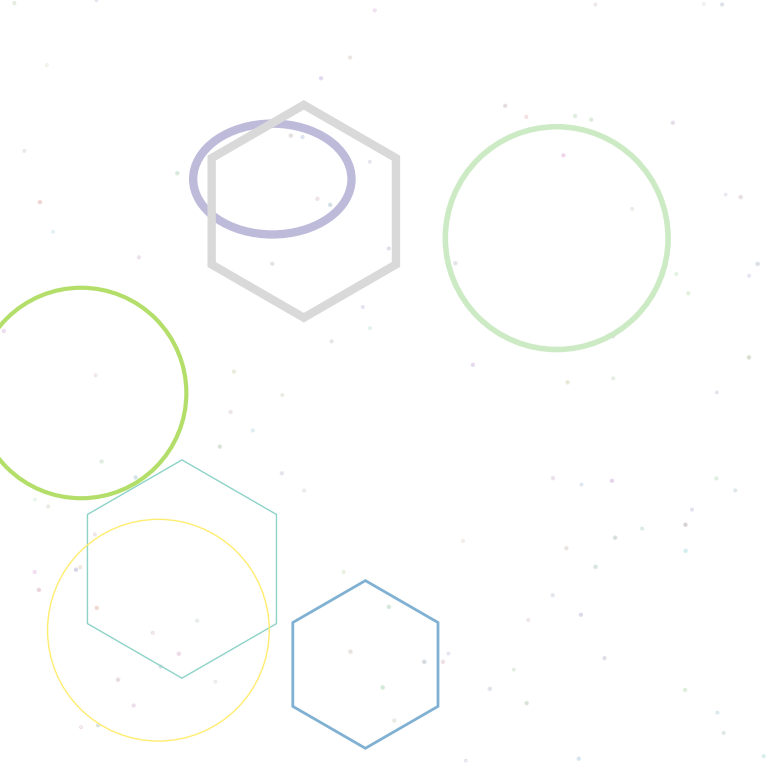[{"shape": "hexagon", "thickness": 0.5, "radius": 0.71, "center": [0.236, 0.261]}, {"shape": "oval", "thickness": 3, "radius": 0.51, "center": [0.354, 0.767]}, {"shape": "hexagon", "thickness": 1, "radius": 0.54, "center": [0.475, 0.137]}, {"shape": "circle", "thickness": 1.5, "radius": 0.68, "center": [0.105, 0.49]}, {"shape": "hexagon", "thickness": 3, "radius": 0.69, "center": [0.395, 0.726]}, {"shape": "circle", "thickness": 2, "radius": 0.72, "center": [0.723, 0.691]}, {"shape": "circle", "thickness": 0.5, "radius": 0.72, "center": [0.206, 0.182]}]